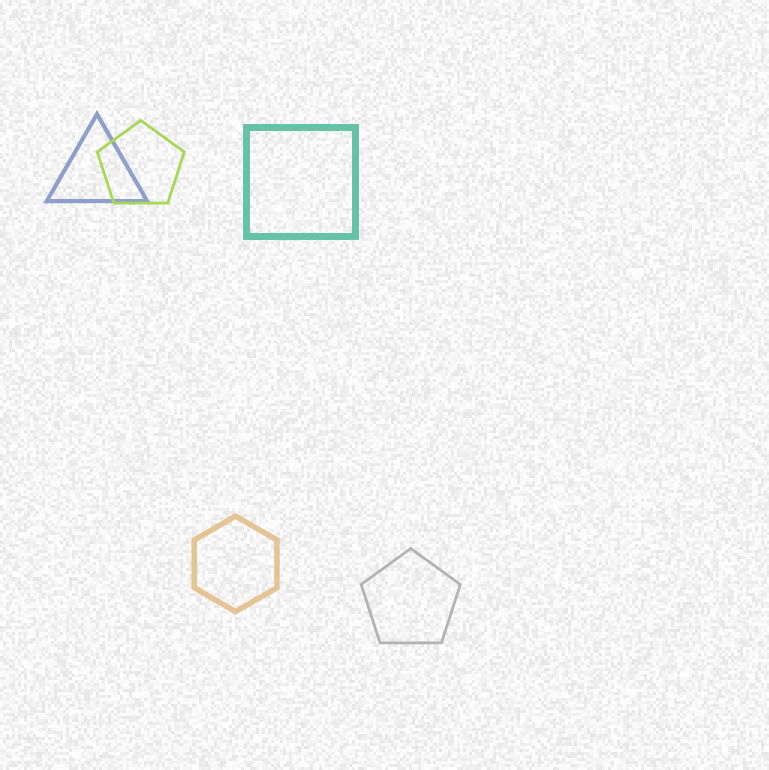[{"shape": "square", "thickness": 2.5, "radius": 0.35, "center": [0.39, 0.764]}, {"shape": "triangle", "thickness": 1.5, "radius": 0.38, "center": [0.126, 0.777]}, {"shape": "pentagon", "thickness": 1, "radius": 0.3, "center": [0.183, 0.784]}, {"shape": "hexagon", "thickness": 2, "radius": 0.31, "center": [0.306, 0.268]}, {"shape": "pentagon", "thickness": 1, "radius": 0.34, "center": [0.533, 0.22]}]